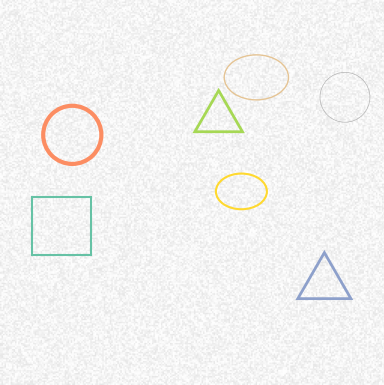[{"shape": "square", "thickness": 1.5, "radius": 0.38, "center": [0.16, 0.412]}, {"shape": "circle", "thickness": 3, "radius": 0.38, "center": [0.188, 0.65]}, {"shape": "triangle", "thickness": 2, "radius": 0.4, "center": [0.843, 0.264]}, {"shape": "triangle", "thickness": 2, "radius": 0.36, "center": [0.568, 0.694]}, {"shape": "oval", "thickness": 1.5, "radius": 0.33, "center": [0.627, 0.503]}, {"shape": "oval", "thickness": 1, "radius": 0.42, "center": [0.666, 0.799]}, {"shape": "circle", "thickness": 0.5, "radius": 0.32, "center": [0.896, 0.747]}]